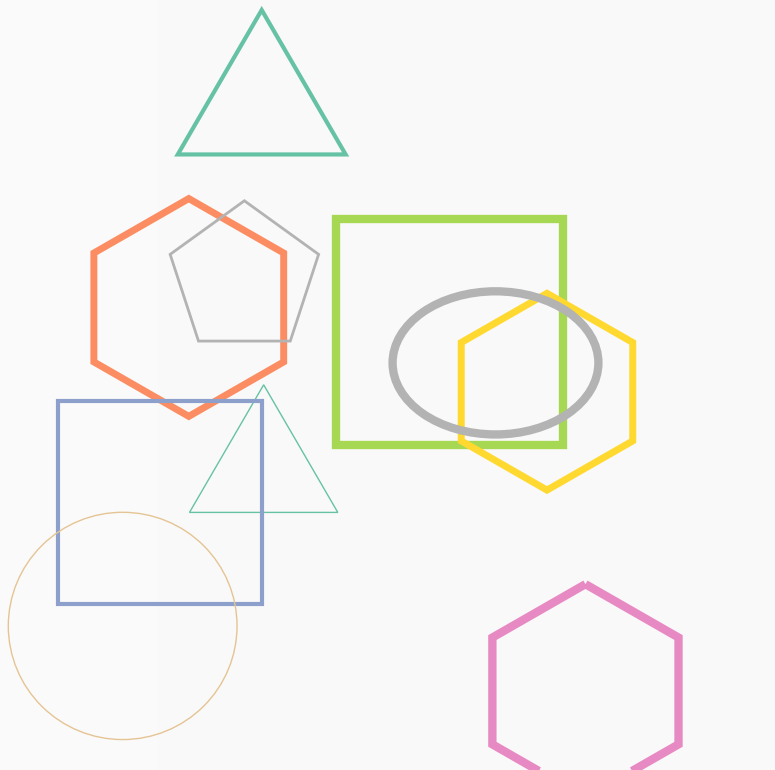[{"shape": "triangle", "thickness": 0.5, "radius": 0.55, "center": [0.34, 0.39]}, {"shape": "triangle", "thickness": 1.5, "radius": 0.63, "center": [0.338, 0.862]}, {"shape": "hexagon", "thickness": 2.5, "radius": 0.71, "center": [0.244, 0.601]}, {"shape": "square", "thickness": 1.5, "radius": 0.66, "center": [0.206, 0.347]}, {"shape": "hexagon", "thickness": 3, "radius": 0.69, "center": [0.755, 0.103]}, {"shape": "square", "thickness": 3, "radius": 0.73, "center": [0.58, 0.569]}, {"shape": "hexagon", "thickness": 2.5, "radius": 0.64, "center": [0.706, 0.491]}, {"shape": "circle", "thickness": 0.5, "radius": 0.74, "center": [0.158, 0.187]}, {"shape": "oval", "thickness": 3, "radius": 0.66, "center": [0.639, 0.529]}, {"shape": "pentagon", "thickness": 1, "radius": 0.5, "center": [0.315, 0.639]}]